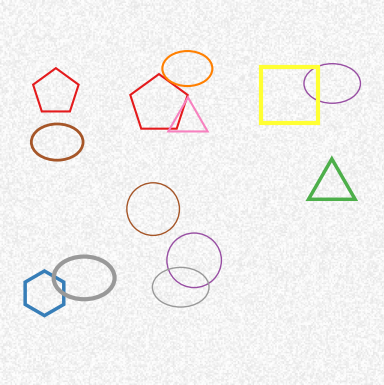[{"shape": "pentagon", "thickness": 1.5, "radius": 0.31, "center": [0.145, 0.761]}, {"shape": "pentagon", "thickness": 1.5, "radius": 0.39, "center": [0.413, 0.729]}, {"shape": "hexagon", "thickness": 2.5, "radius": 0.29, "center": [0.115, 0.238]}, {"shape": "triangle", "thickness": 2.5, "radius": 0.35, "center": [0.862, 0.517]}, {"shape": "oval", "thickness": 1, "radius": 0.37, "center": [0.863, 0.783]}, {"shape": "circle", "thickness": 1, "radius": 0.35, "center": [0.504, 0.324]}, {"shape": "oval", "thickness": 1.5, "radius": 0.32, "center": [0.487, 0.822]}, {"shape": "square", "thickness": 3, "radius": 0.37, "center": [0.752, 0.753]}, {"shape": "oval", "thickness": 2, "radius": 0.34, "center": [0.149, 0.631]}, {"shape": "circle", "thickness": 1, "radius": 0.34, "center": [0.398, 0.457]}, {"shape": "triangle", "thickness": 1.5, "radius": 0.3, "center": [0.488, 0.688]}, {"shape": "oval", "thickness": 1, "radius": 0.37, "center": [0.469, 0.254]}, {"shape": "oval", "thickness": 3, "radius": 0.4, "center": [0.218, 0.278]}]